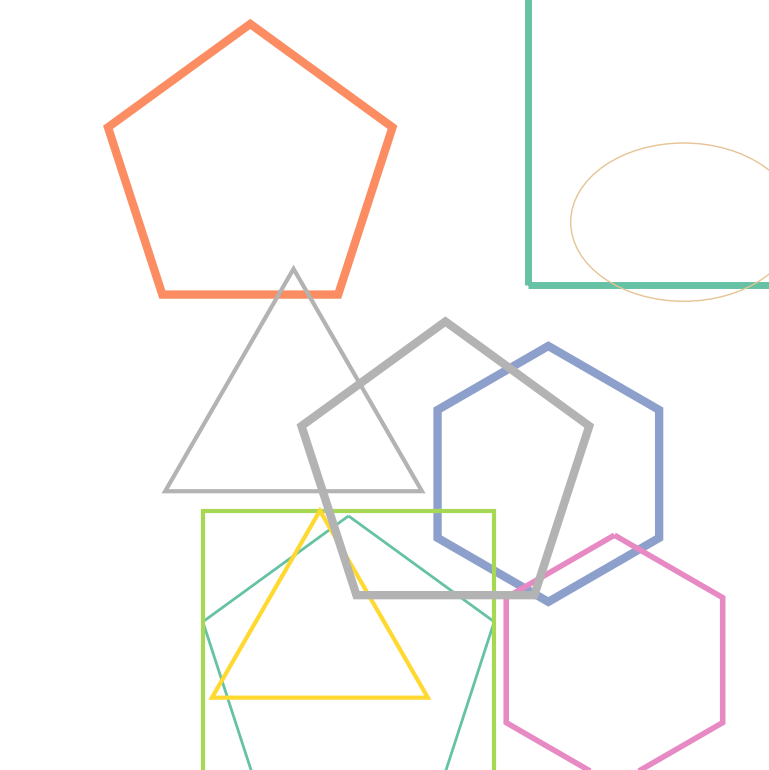[{"shape": "square", "thickness": 2.5, "radius": 0.98, "center": [0.882, 0.826]}, {"shape": "pentagon", "thickness": 1, "radius": 0.99, "center": [0.453, 0.131]}, {"shape": "pentagon", "thickness": 3, "radius": 0.97, "center": [0.325, 0.775]}, {"shape": "hexagon", "thickness": 3, "radius": 0.83, "center": [0.712, 0.385]}, {"shape": "hexagon", "thickness": 2, "radius": 0.81, "center": [0.798, 0.143]}, {"shape": "square", "thickness": 1.5, "radius": 0.94, "center": [0.453, 0.148]}, {"shape": "triangle", "thickness": 1.5, "radius": 0.81, "center": [0.415, 0.175]}, {"shape": "oval", "thickness": 0.5, "radius": 0.73, "center": [0.888, 0.712]}, {"shape": "pentagon", "thickness": 3, "radius": 0.98, "center": [0.578, 0.386]}, {"shape": "triangle", "thickness": 1.5, "radius": 0.96, "center": [0.381, 0.458]}]